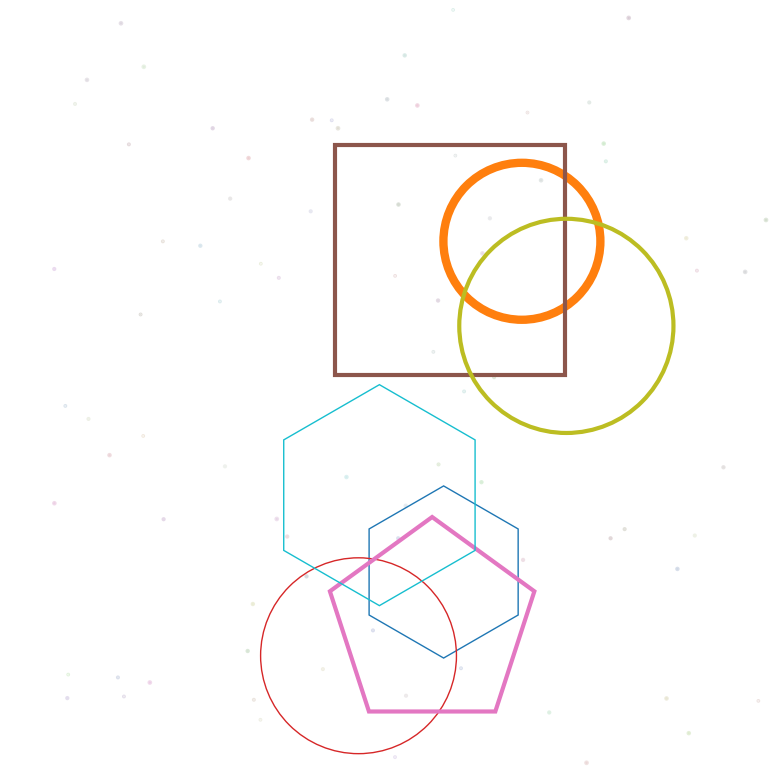[{"shape": "hexagon", "thickness": 0.5, "radius": 0.56, "center": [0.576, 0.257]}, {"shape": "circle", "thickness": 3, "radius": 0.51, "center": [0.678, 0.687]}, {"shape": "circle", "thickness": 0.5, "radius": 0.64, "center": [0.466, 0.148]}, {"shape": "square", "thickness": 1.5, "radius": 0.75, "center": [0.584, 0.662]}, {"shape": "pentagon", "thickness": 1.5, "radius": 0.7, "center": [0.561, 0.189]}, {"shape": "circle", "thickness": 1.5, "radius": 0.7, "center": [0.736, 0.577]}, {"shape": "hexagon", "thickness": 0.5, "radius": 0.72, "center": [0.493, 0.357]}]